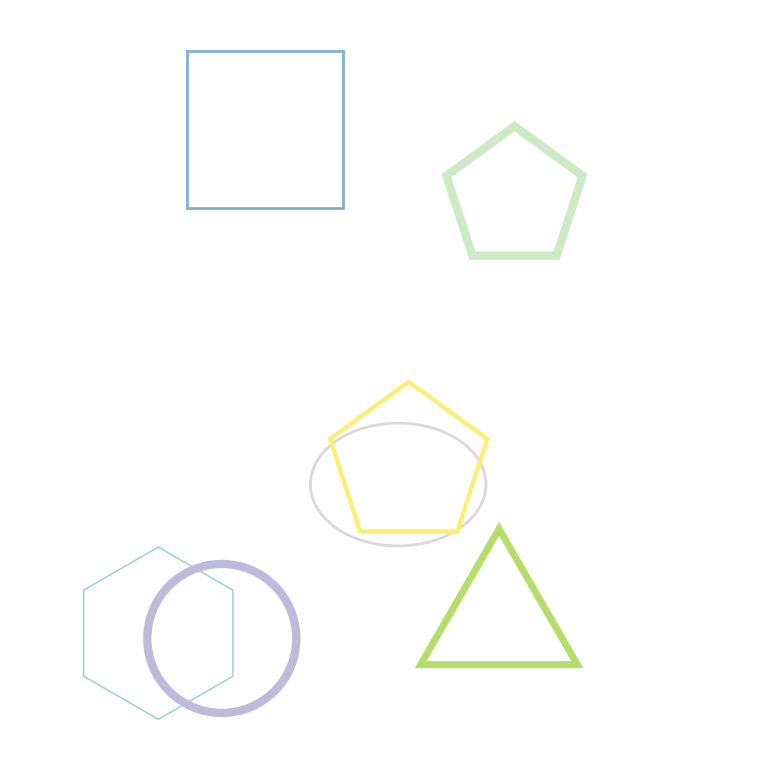[{"shape": "hexagon", "thickness": 0.5, "radius": 0.56, "center": [0.206, 0.178]}, {"shape": "circle", "thickness": 3, "radius": 0.48, "center": [0.288, 0.171]}, {"shape": "square", "thickness": 1, "radius": 0.51, "center": [0.344, 0.832]}, {"shape": "triangle", "thickness": 2.5, "radius": 0.59, "center": [0.648, 0.196]}, {"shape": "oval", "thickness": 1, "radius": 0.57, "center": [0.517, 0.371]}, {"shape": "pentagon", "thickness": 3, "radius": 0.46, "center": [0.668, 0.743]}, {"shape": "pentagon", "thickness": 1.5, "radius": 0.54, "center": [0.531, 0.397]}]